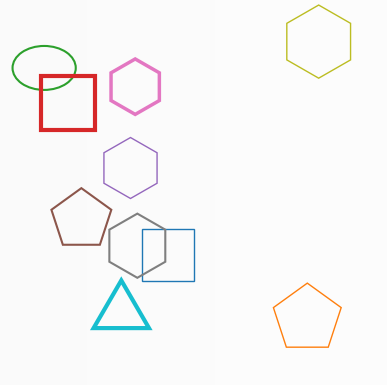[{"shape": "square", "thickness": 1, "radius": 0.34, "center": [0.433, 0.338]}, {"shape": "pentagon", "thickness": 1, "radius": 0.46, "center": [0.793, 0.173]}, {"shape": "oval", "thickness": 1.5, "radius": 0.41, "center": [0.114, 0.824]}, {"shape": "square", "thickness": 3, "radius": 0.35, "center": [0.175, 0.733]}, {"shape": "hexagon", "thickness": 1, "radius": 0.4, "center": [0.337, 0.564]}, {"shape": "pentagon", "thickness": 1.5, "radius": 0.41, "center": [0.21, 0.43]}, {"shape": "hexagon", "thickness": 2.5, "radius": 0.36, "center": [0.349, 0.775]}, {"shape": "hexagon", "thickness": 1.5, "radius": 0.42, "center": [0.354, 0.362]}, {"shape": "hexagon", "thickness": 1, "radius": 0.47, "center": [0.822, 0.892]}, {"shape": "triangle", "thickness": 3, "radius": 0.41, "center": [0.313, 0.189]}]